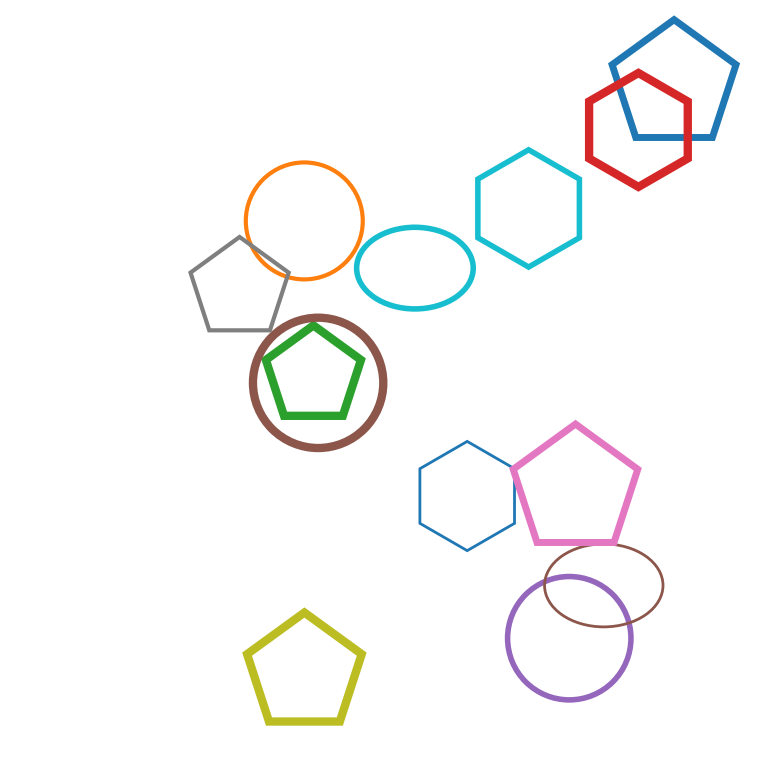[{"shape": "pentagon", "thickness": 2.5, "radius": 0.42, "center": [0.875, 0.89]}, {"shape": "hexagon", "thickness": 1, "radius": 0.35, "center": [0.607, 0.356]}, {"shape": "circle", "thickness": 1.5, "radius": 0.38, "center": [0.395, 0.713]}, {"shape": "pentagon", "thickness": 3, "radius": 0.32, "center": [0.407, 0.512]}, {"shape": "hexagon", "thickness": 3, "radius": 0.37, "center": [0.829, 0.831]}, {"shape": "circle", "thickness": 2, "radius": 0.4, "center": [0.739, 0.171]}, {"shape": "circle", "thickness": 3, "radius": 0.42, "center": [0.413, 0.503]}, {"shape": "oval", "thickness": 1, "radius": 0.38, "center": [0.784, 0.24]}, {"shape": "pentagon", "thickness": 2.5, "radius": 0.43, "center": [0.747, 0.364]}, {"shape": "pentagon", "thickness": 1.5, "radius": 0.34, "center": [0.311, 0.625]}, {"shape": "pentagon", "thickness": 3, "radius": 0.39, "center": [0.395, 0.126]}, {"shape": "hexagon", "thickness": 2, "radius": 0.38, "center": [0.687, 0.729]}, {"shape": "oval", "thickness": 2, "radius": 0.38, "center": [0.539, 0.652]}]